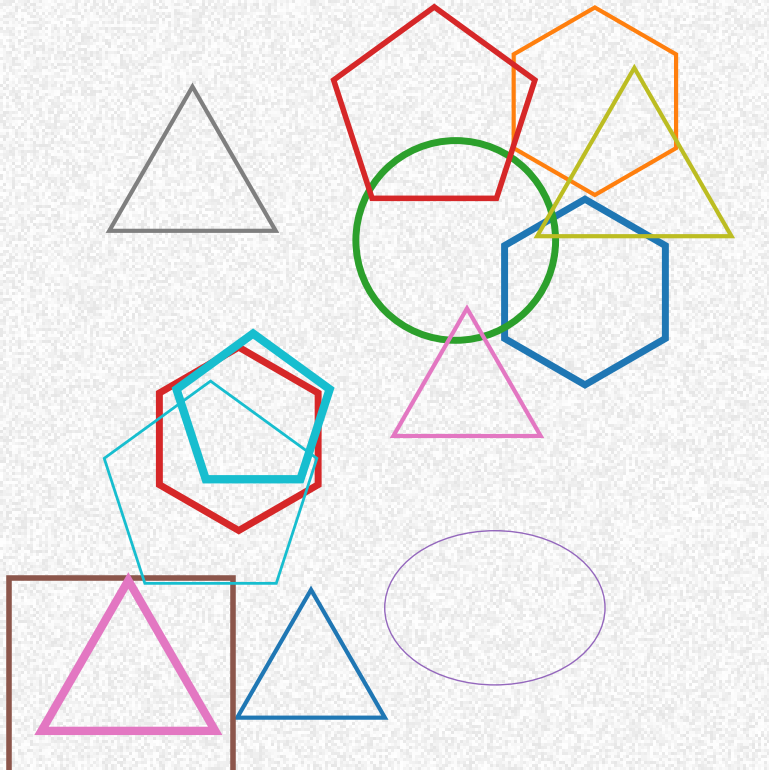[{"shape": "triangle", "thickness": 1.5, "radius": 0.55, "center": [0.404, 0.123]}, {"shape": "hexagon", "thickness": 2.5, "radius": 0.6, "center": [0.76, 0.621]}, {"shape": "hexagon", "thickness": 1.5, "radius": 0.61, "center": [0.773, 0.869]}, {"shape": "circle", "thickness": 2.5, "radius": 0.65, "center": [0.592, 0.688]}, {"shape": "hexagon", "thickness": 2.5, "radius": 0.6, "center": [0.31, 0.43]}, {"shape": "pentagon", "thickness": 2, "radius": 0.69, "center": [0.564, 0.854]}, {"shape": "oval", "thickness": 0.5, "radius": 0.72, "center": [0.643, 0.211]}, {"shape": "square", "thickness": 2, "radius": 0.73, "center": [0.157, 0.104]}, {"shape": "triangle", "thickness": 3, "radius": 0.65, "center": [0.167, 0.116]}, {"shape": "triangle", "thickness": 1.5, "radius": 0.55, "center": [0.606, 0.489]}, {"shape": "triangle", "thickness": 1.5, "radius": 0.62, "center": [0.25, 0.763]}, {"shape": "triangle", "thickness": 1.5, "radius": 0.73, "center": [0.824, 0.766]}, {"shape": "pentagon", "thickness": 3, "radius": 0.52, "center": [0.329, 0.462]}, {"shape": "pentagon", "thickness": 1, "radius": 0.73, "center": [0.273, 0.36]}]